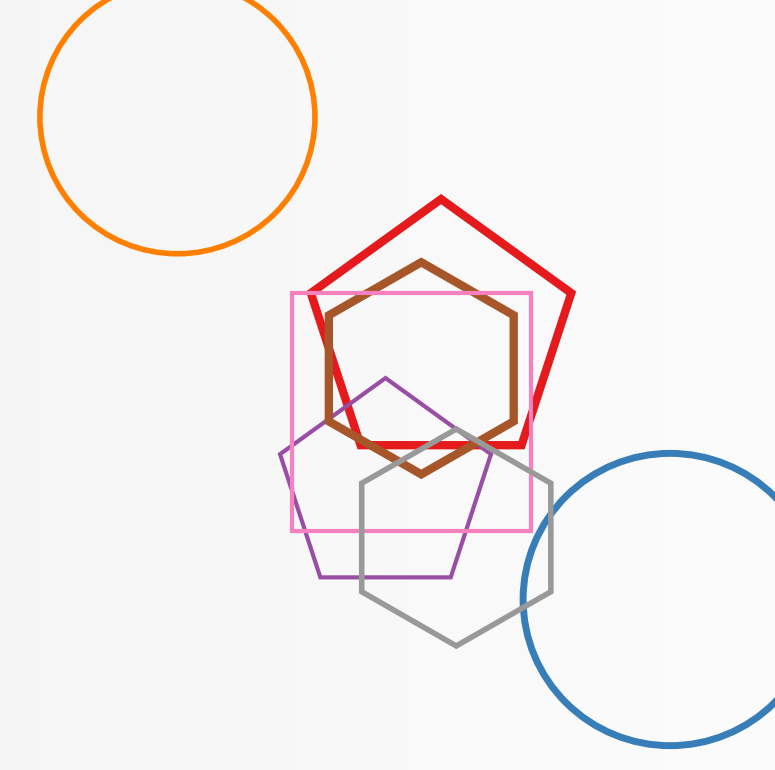[{"shape": "pentagon", "thickness": 3, "radius": 0.88, "center": [0.569, 0.565]}, {"shape": "circle", "thickness": 2.5, "radius": 0.95, "center": [0.865, 0.221]}, {"shape": "pentagon", "thickness": 1.5, "radius": 0.72, "center": [0.497, 0.366]}, {"shape": "circle", "thickness": 2, "radius": 0.89, "center": [0.229, 0.848]}, {"shape": "hexagon", "thickness": 3, "radius": 0.69, "center": [0.544, 0.522]}, {"shape": "square", "thickness": 1.5, "radius": 0.77, "center": [0.531, 0.464]}, {"shape": "hexagon", "thickness": 2, "radius": 0.7, "center": [0.589, 0.302]}]